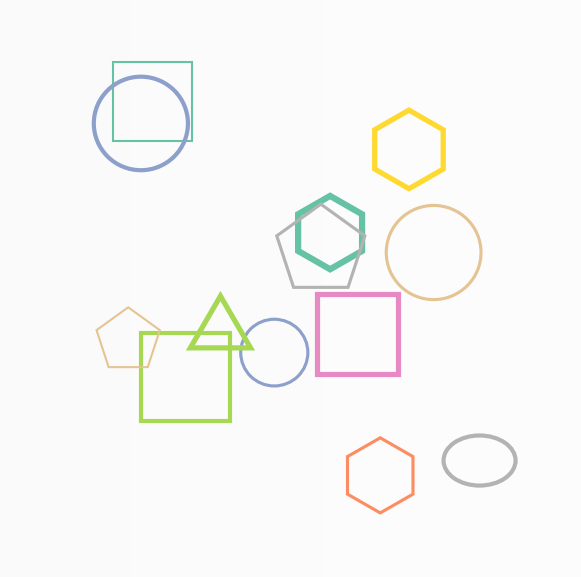[{"shape": "square", "thickness": 1, "radius": 0.34, "center": [0.262, 0.824]}, {"shape": "hexagon", "thickness": 3, "radius": 0.32, "center": [0.568, 0.596]}, {"shape": "hexagon", "thickness": 1.5, "radius": 0.33, "center": [0.654, 0.176]}, {"shape": "circle", "thickness": 2, "radius": 0.4, "center": [0.242, 0.785]}, {"shape": "circle", "thickness": 1.5, "radius": 0.29, "center": [0.472, 0.389]}, {"shape": "square", "thickness": 2.5, "radius": 0.35, "center": [0.615, 0.421]}, {"shape": "square", "thickness": 2, "radius": 0.38, "center": [0.32, 0.346]}, {"shape": "triangle", "thickness": 2.5, "radius": 0.3, "center": [0.379, 0.427]}, {"shape": "hexagon", "thickness": 2.5, "radius": 0.34, "center": [0.704, 0.74]}, {"shape": "circle", "thickness": 1.5, "radius": 0.41, "center": [0.746, 0.562]}, {"shape": "pentagon", "thickness": 1, "radius": 0.29, "center": [0.221, 0.41]}, {"shape": "pentagon", "thickness": 1.5, "radius": 0.4, "center": [0.552, 0.566]}, {"shape": "oval", "thickness": 2, "radius": 0.31, "center": [0.825, 0.202]}]